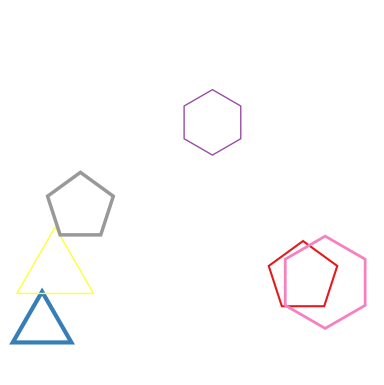[{"shape": "pentagon", "thickness": 1.5, "radius": 0.47, "center": [0.787, 0.28]}, {"shape": "triangle", "thickness": 3, "radius": 0.44, "center": [0.109, 0.155]}, {"shape": "hexagon", "thickness": 1, "radius": 0.42, "center": [0.552, 0.682]}, {"shape": "triangle", "thickness": 1, "radius": 0.58, "center": [0.143, 0.295]}, {"shape": "hexagon", "thickness": 2, "radius": 0.6, "center": [0.845, 0.267]}, {"shape": "pentagon", "thickness": 2.5, "radius": 0.45, "center": [0.209, 0.463]}]